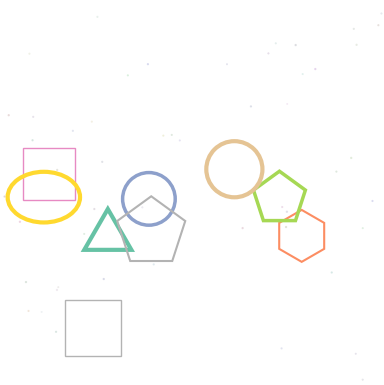[{"shape": "triangle", "thickness": 3, "radius": 0.35, "center": [0.28, 0.386]}, {"shape": "hexagon", "thickness": 1.5, "radius": 0.34, "center": [0.784, 0.387]}, {"shape": "circle", "thickness": 2.5, "radius": 0.34, "center": [0.387, 0.483]}, {"shape": "square", "thickness": 1, "radius": 0.34, "center": [0.128, 0.549]}, {"shape": "pentagon", "thickness": 2.5, "radius": 0.35, "center": [0.726, 0.484]}, {"shape": "oval", "thickness": 3, "radius": 0.47, "center": [0.114, 0.488]}, {"shape": "circle", "thickness": 3, "radius": 0.36, "center": [0.609, 0.56]}, {"shape": "square", "thickness": 1, "radius": 0.36, "center": [0.242, 0.148]}, {"shape": "pentagon", "thickness": 1.5, "radius": 0.46, "center": [0.393, 0.397]}]